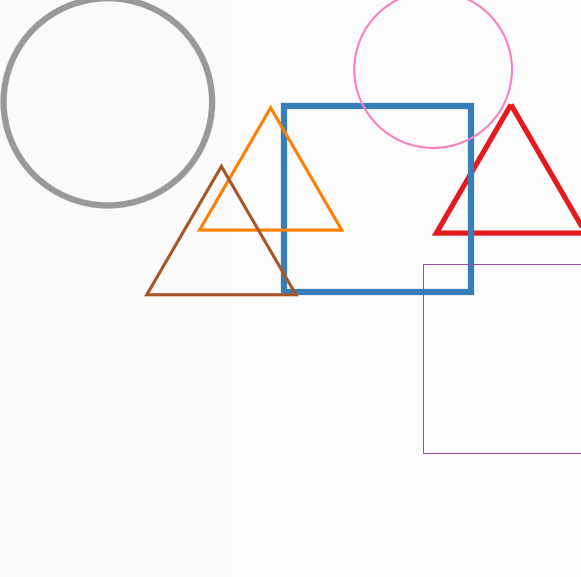[{"shape": "triangle", "thickness": 2.5, "radius": 0.74, "center": [0.879, 0.67]}, {"shape": "square", "thickness": 3, "radius": 0.8, "center": [0.649, 0.654]}, {"shape": "square", "thickness": 0.5, "radius": 0.82, "center": [0.89, 0.378]}, {"shape": "triangle", "thickness": 1.5, "radius": 0.71, "center": [0.466, 0.671]}, {"shape": "triangle", "thickness": 1.5, "radius": 0.74, "center": [0.381, 0.563]}, {"shape": "circle", "thickness": 1, "radius": 0.68, "center": [0.745, 0.879]}, {"shape": "circle", "thickness": 3, "radius": 0.9, "center": [0.186, 0.823]}]